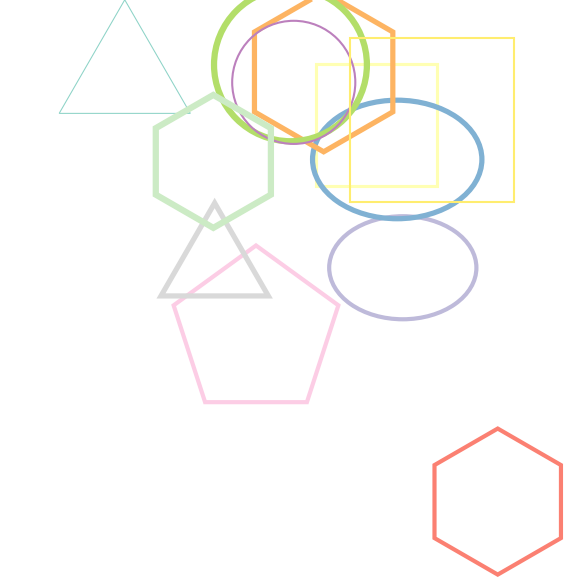[{"shape": "triangle", "thickness": 0.5, "radius": 0.66, "center": [0.216, 0.868]}, {"shape": "square", "thickness": 1.5, "radius": 0.52, "center": [0.652, 0.783]}, {"shape": "oval", "thickness": 2, "radius": 0.64, "center": [0.697, 0.536]}, {"shape": "hexagon", "thickness": 2, "radius": 0.63, "center": [0.862, 0.131]}, {"shape": "oval", "thickness": 2.5, "radius": 0.73, "center": [0.688, 0.723]}, {"shape": "hexagon", "thickness": 2.5, "radius": 0.69, "center": [0.56, 0.875]}, {"shape": "circle", "thickness": 3, "radius": 0.66, "center": [0.503, 0.887]}, {"shape": "pentagon", "thickness": 2, "radius": 0.75, "center": [0.443, 0.424]}, {"shape": "triangle", "thickness": 2.5, "radius": 0.54, "center": [0.372, 0.54]}, {"shape": "circle", "thickness": 1, "radius": 0.53, "center": [0.509, 0.857]}, {"shape": "hexagon", "thickness": 3, "radius": 0.58, "center": [0.369, 0.72]}, {"shape": "square", "thickness": 1, "radius": 0.71, "center": [0.748, 0.791]}]